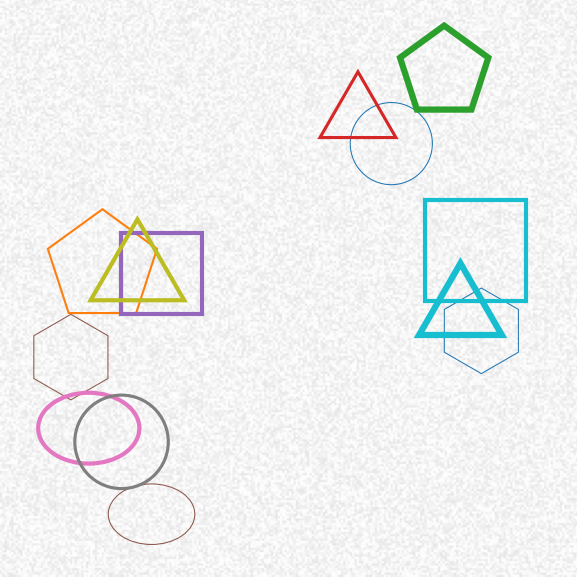[{"shape": "circle", "thickness": 0.5, "radius": 0.36, "center": [0.678, 0.75]}, {"shape": "hexagon", "thickness": 0.5, "radius": 0.37, "center": [0.834, 0.426]}, {"shape": "pentagon", "thickness": 1, "radius": 0.5, "center": [0.177, 0.537]}, {"shape": "pentagon", "thickness": 3, "radius": 0.4, "center": [0.769, 0.874]}, {"shape": "triangle", "thickness": 1.5, "radius": 0.38, "center": [0.62, 0.799]}, {"shape": "square", "thickness": 2, "radius": 0.35, "center": [0.279, 0.525]}, {"shape": "hexagon", "thickness": 0.5, "radius": 0.37, "center": [0.123, 0.381]}, {"shape": "oval", "thickness": 0.5, "radius": 0.37, "center": [0.262, 0.109]}, {"shape": "oval", "thickness": 2, "radius": 0.44, "center": [0.154, 0.258]}, {"shape": "circle", "thickness": 1.5, "radius": 0.4, "center": [0.21, 0.234]}, {"shape": "triangle", "thickness": 2, "radius": 0.47, "center": [0.238, 0.526]}, {"shape": "square", "thickness": 2, "radius": 0.44, "center": [0.824, 0.565]}, {"shape": "triangle", "thickness": 3, "radius": 0.41, "center": [0.797, 0.46]}]